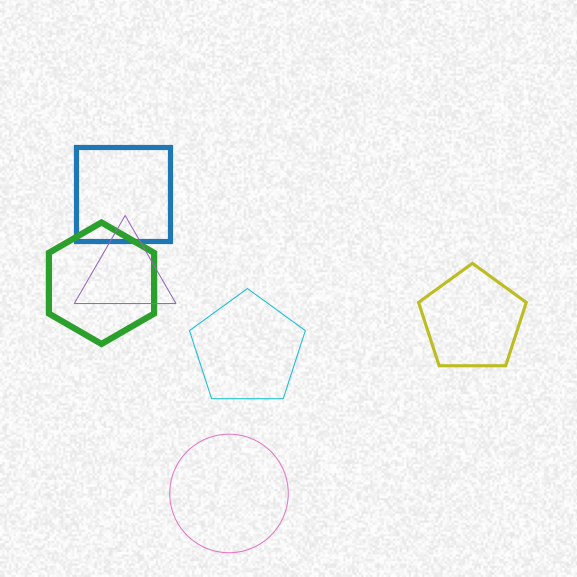[{"shape": "square", "thickness": 2.5, "radius": 0.41, "center": [0.213, 0.663]}, {"shape": "hexagon", "thickness": 3, "radius": 0.53, "center": [0.176, 0.509]}, {"shape": "triangle", "thickness": 0.5, "radius": 0.51, "center": [0.217, 0.524]}, {"shape": "circle", "thickness": 0.5, "radius": 0.51, "center": [0.397, 0.145]}, {"shape": "pentagon", "thickness": 1.5, "radius": 0.49, "center": [0.818, 0.445]}, {"shape": "pentagon", "thickness": 0.5, "radius": 0.53, "center": [0.428, 0.394]}]